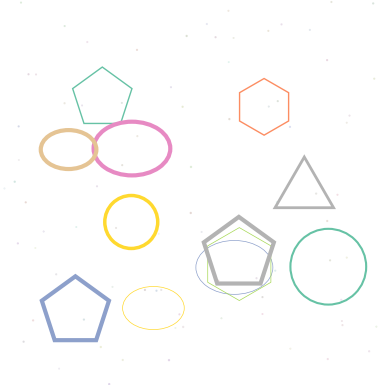[{"shape": "pentagon", "thickness": 1, "radius": 0.4, "center": [0.266, 0.745]}, {"shape": "circle", "thickness": 1.5, "radius": 0.49, "center": [0.853, 0.307]}, {"shape": "hexagon", "thickness": 1, "radius": 0.37, "center": [0.686, 0.723]}, {"shape": "oval", "thickness": 0.5, "radius": 0.5, "center": [0.609, 0.305]}, {"shape": "pentagon", "thickness": 3, "radius": 0.46, "center": [0.196, 0.191]}, {"shape": "oval", "thickness": 3, "radius": 0.5, "center": [0.343, 0.614]}, {"shape": "hexagon", "thickness": 0.5, "radius": 0.47, "center": [0.622, 0.314]}, {"shape": "oval", "thickness": 0.5, "radius": 0.4, "center": [0.399, 0.2]}, {"shape": "circle", "thickness": 2.5, "radius": 0.34, "center": [0.341, 0.423]}, {"shape": "oval", "thickness": 3, "radius": 0.36, "center": [0.178, 0.612]}, {"shape": "triangle", "thickness": 2, "radius": 0.44, "center": [0.79, 0.504]}, {"shape": "pentagon", "thickness": 3, "radius": 0.48, "center": [0.62, 0.341]}]